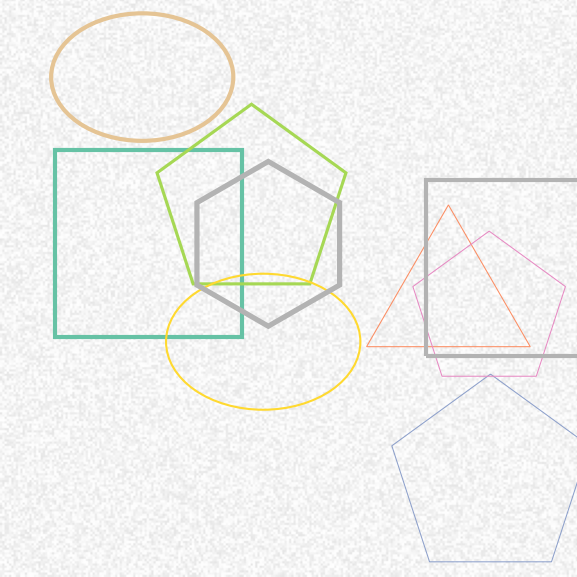[{"shape": "square", "thickness": 2, "radius": 0.81, "center": [0.257, 0.577]}, {"shape": "triangle", "thickness": 0.5, "radius": 0.82, "center": [0.776, 0.481]}, {"shape": "pentagon", "thickness": 0.5, "radius": 0.9, "center": [0.849, 0.172]}, {"shape": "pentagon", "thickness": 0.5, "radius": 0.69, "center": [0.847, 0.46]}, {"shape": "pentagon", "thickness": 1.5, "radius": 0.86, "center": [0.435, 0.647]}, {"shape": "oval", "thickness": 1, "radius": 0.84, "center": [0.456, 0.407]}, {"shape": "oval", "thickness": 2, "radius": 0.79, "center": [0.246, 0.866]}, {"shape": "hexagon", "thickness": 2.5, "radius": 0.71, "center": [0.465, 0.577]}, {"shape": "square", "thickness": 2, "radius": 0.77, "center": [0.891, 0.535]}]